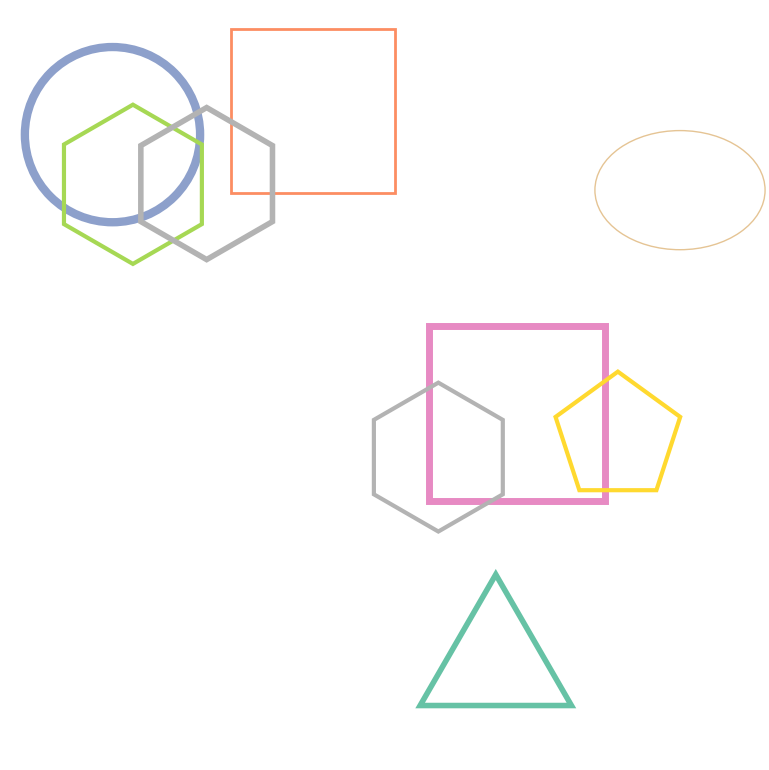[{"shape": "triangle", "thickness": 2, "radius": 0.57, "center": [0.644, 0.14]}, {"shape": "square", "thickness": 1, "radius": 0.53, "center": [0.407, 0.856]}, {"shape": "circle", "thickness": 3, "radius": 0.57, "center": [0.146, 0.825]}, {"shape": "square", "thickness": 2.5, "radius": 0.57, "center": [0.672, 0.463]}, {"shape": "hexagon", "thickness": 1.5, "radius": 0.52, "center": [0.173, 0.761]}, {"shape": "pentagon", "thickness": 1.5, "radius": 0.43, "center": [0.802, 0.432]}, {"shape": "oval", "thickness": 0.5, "radius": 0.55, "center": [0.883, 0.753]}, {"shape": "hexagon", "thickness": 1.5, "radius": 0.48, "center": [0.569, 0.406]}, {"shape": "hexagon", "thickness": 2, "radius": 0.49, "center": [0.268, 0.762]}]